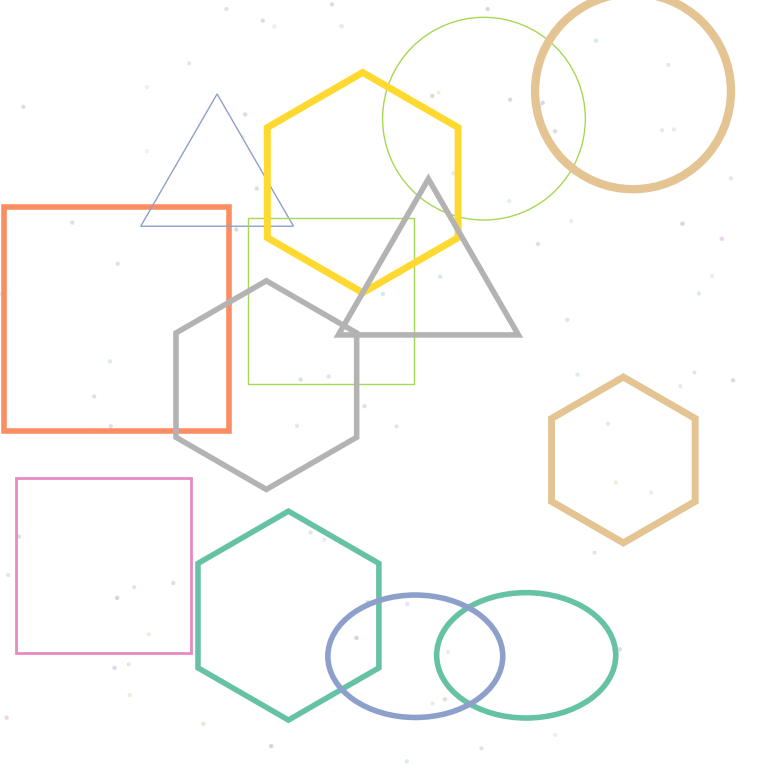[{"shape": "hexagon", "thickness": 2, "radius": 0.68, "center": [0.375, 0.2]}, {"shape": "oval", "thickness": 2, "radius": 0.58, "center": [0.683, 0.149]}, {"shape": "square", "thickness": 2, "radius": 0.73, "center": [0.151, 0.586]}, {"shape": "oval", "thickness": 2, "radius": 0.57, "center": [0.539, 0.148]}, {"shape": "triangle", "thickness": 0.5, "radius": 0.57, "center": [0.282, 0.763]}, {"shape": "square", "thickness": 1, "radius": 0.57, "center": [0.134, 0.266]}, {"shape": "circle", "thickness": 0.5, "radius": 0.66, "center": [0.629, 0.846]}, {"shape": "square", "thickness": 0.5, "radius": 0.54, "center": [0.43, 0.61]}, {"shape": "hexagon", "thickness": 2.5, "radius": 0.72, "center": [0.471, 0.763]}, {"shape": "circle", "thickness": 3, "radius": 0.64, "center": [0.822, 0.881]}, {"shape": "hexagon", "thickness": 2.5, "radius": 0.54, "center": [0.81, 0.403]}, {"shape": "hexagon", "thickness": 2, "radius": 0.68, "center": [0.346, 0.5]}, {"shape": "triangle", "thickness": 2, "radius": 0.68, "center": [0.556, 0.633]}]